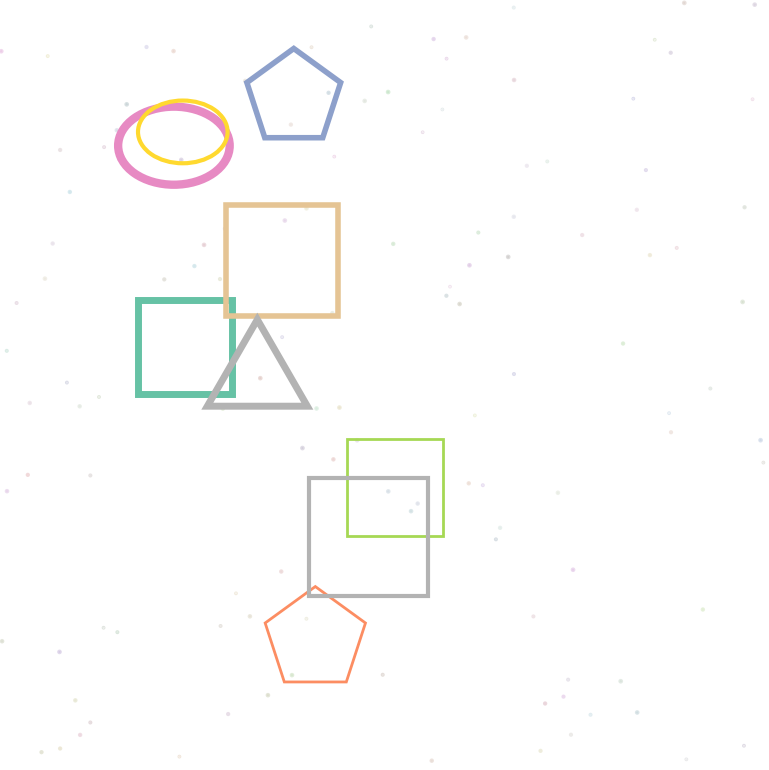[{"shape": "square", "thickness": 2.5, "radius": 0.31, "center": [0.241, 0.55]}, {"shape": "pentagon", "thickness": 1, "radius": 0.34, "center": [0.41, 0.17]}, {"shape": "pentagon", "thickness": 2, "radius": 0.32, "center": [0.382, 0.873]}, {"shape": "oval", "thickness": 3, "radius": 0.36, "center": [0.226, 0.811]}, {"shape": "square", "thickness": 1, "radius": 0.31, "center": [0.512, 0.367]}, {"shape": "oval", "thickness": 1.5, "radius": 0.29, "center": [0.237, 0.829]}, {"shape": "square", "thickness": 2, "radius": 0.36, "center": [0.366, 0.662]}, {"shape": "square", "thickness": 1.5, "radius": 0.38, "center": [0.479, 0.302]}, {"shape": "triangle", "thickness": 2.5, "radius": 0.37, "center": [0.334, 0.51]}]